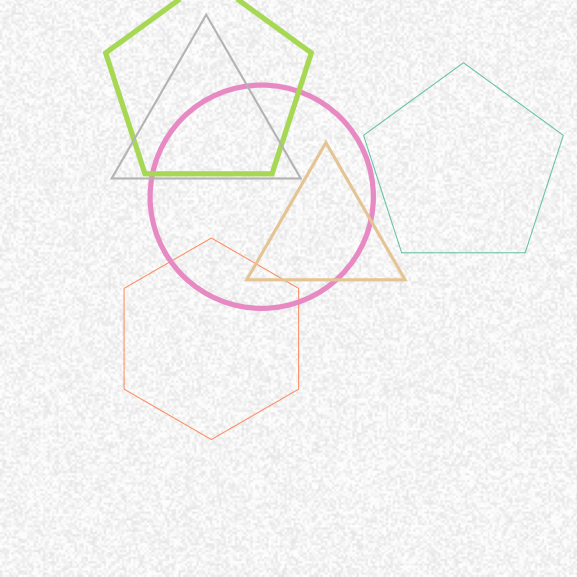[{"shape": "pentagon", "thickness": 0.5, "radius": 0.91, "center": [0.802, 0.709]}, {"shape": "hexagon", "thickness": 0.5, "radius": 0.87, "center": [0.366, 0.413]}, {"shape": "circle", "thickness": 2.5, "radius": 0.97, "center": [0.453, 0.658]}, {"shape": "pentagon", "thickness": 2.5, "radius": 0.94, "center": [0.361, 0.85]}, {"shape": "triangle", "thickness": 1.5, "radius": 0.79, "center": [0.564, 0.594]}, {"shape": "triangle", "thickness": 1, "radius": 0.95, "center": [0.357, 0.785]}]